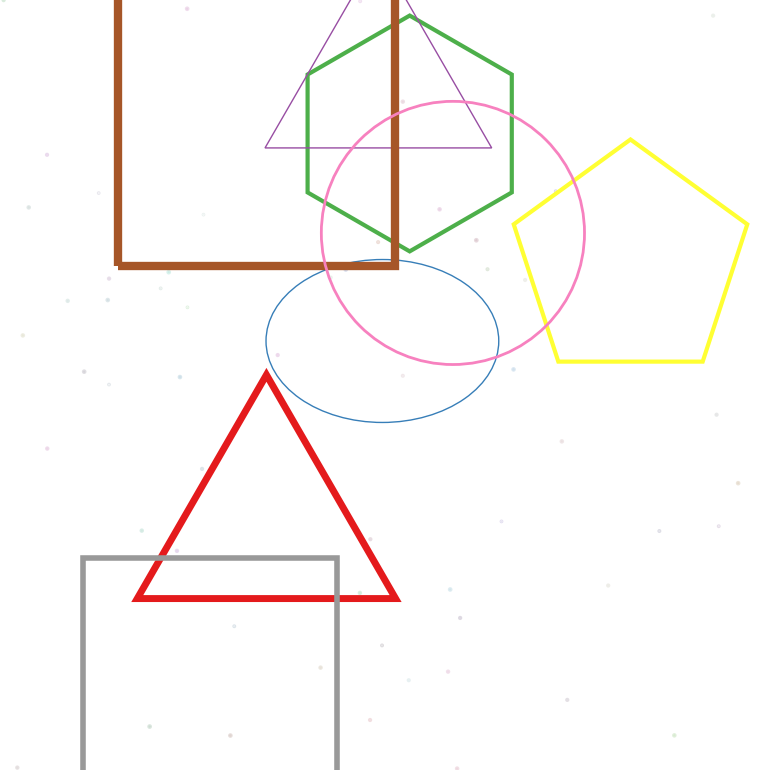[{"shape": "triangle", "thickness": 2.5, "radius": 0.97, "center": [0.346, 0.319]}, {"shape": "oval", "thickness": 0.5, "radius": 0.76, "center": [0.497, 0.557]}, {"shape": "hexagon", "thickness": 1.5, "radius": 0.77, "center": [0.532, 0.827]}, {"shape": "triangle", "thickness": 0.5, "radius": 0.85, "center": [0.491, 0.893]}, {"shape": "pentagon", "thickness": 1.5, "radius": 0.8, "center": [0.819, 0.659]}, {"shape": "square", "thickness": 3, "radius": 0.9, "center": [0.333, 0.835]}, {"shape": "circle", "thickness": 1, "radius": 0.85, "center": [0.588, 0.697]}, {"shape": "square", "thickness": 2, "radius": 0.83, "center": [0.273, 0.11]}]